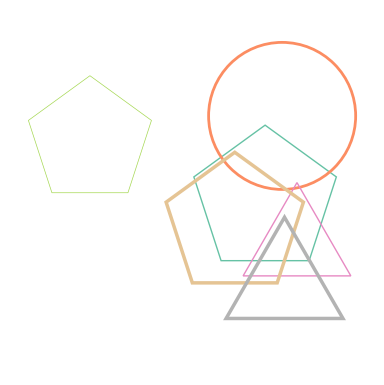[{"shape": "pentagon", "thickness": 1, "radius": 0.97, "center": [0.689, 0.48]}, {"shape": "circle", "thickness": 2, "radius": 0.95, "center": [0.733, 0.699]}, {"shape": "triangle", "thickness": 1, "radius": 0.81, "center": [0.771, 0.364]}, {"shape": "pentagon", "thickness": 0.5, "radius": 0.84, "center": [0.234, 0.635]}, {"shape": "pentagon", "thickness": 2.5, "radius": 0.94, "center": [0.61, 0.417]}, {"shape": "triangle", "thickness": 2.5, "radius": 0.88, "center": [0.739, 0.26]}]